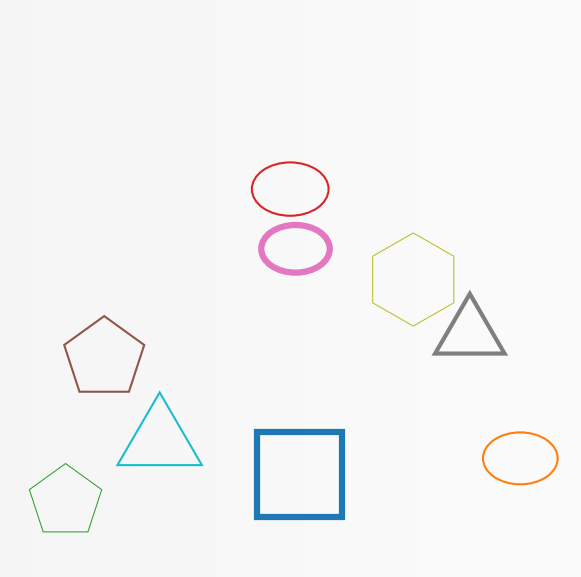[{"shape": "square", "thickness": 3, "radius": 0.36, "center": [0.515, 0.177]}, {"shape": "oval", "thickness": 1, "radius": 0.32, "center": [0.895, 0.205]}, {"shape": "pentagon", "thickness": 0.5, "radius": 0.33, "center": [0.113, 0.131]}, {"shape": "oval", "thickness": 1, "radius": 0.33, "center": [0.499, 0.672]}, {"shape": "pentagon", "thickness": 1, "radius": 0.36, "center": [0.179, 0.379]}, {"shape": "oval", "thickness": 3, "radius": 0.29, "center": [0.508, 0.568]}, {"shape": "triangle", "thickness": 2, "radius": 0.34, "center": [0.808, 0.421]}, {"shape": "hexagon", "thickness": 0.5, "radius": 0.4, "center": [0.711, 0.515]}, {"shape": "triangle", "thickness": 1, "radius": 0.42, "center": [0.275, 0.236]}]